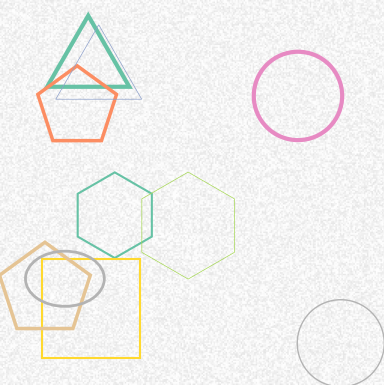[{"shape": "hexagon", "thickness": 1.5, "radius": 0.56, "center": [0.298, 0.441]}, {"shape": "triangle", "thickness": 3, "radius": 0.62, "center": [0.229, 0.836]}, {"shape": "pentagon", "thickness": 2.5, "radius": 0.54, "center": [0.2, 0.722]}, {"shape": "triangle", "thickness": 0.5, "radius": 0.64, "center": [0.256, 0.807]}, {"shape": "circle", "thickness": 3, "radius": 0.57, "center": [0.774, 0.751]}, {"shape": "hexagon", "thickness": 0.5, "radius": 0.69, "center": [0.489, 0.414]}, {"shape": "square", "thickness": 1.5, "radius": 0.64, "center": [0.237, 0.198]}, {"shape": "pentagon", "thickness": 2.5, "radius": 0.62, "center": [0.117, 0.247]}, {"shape": "oval", "thickness": 2, "radius": 0.51, "center": [0.169, 0.276]}, {"shape": "circle", "thickness": 1, "radius": 0.57, "center": [0.885, 0.109]}]